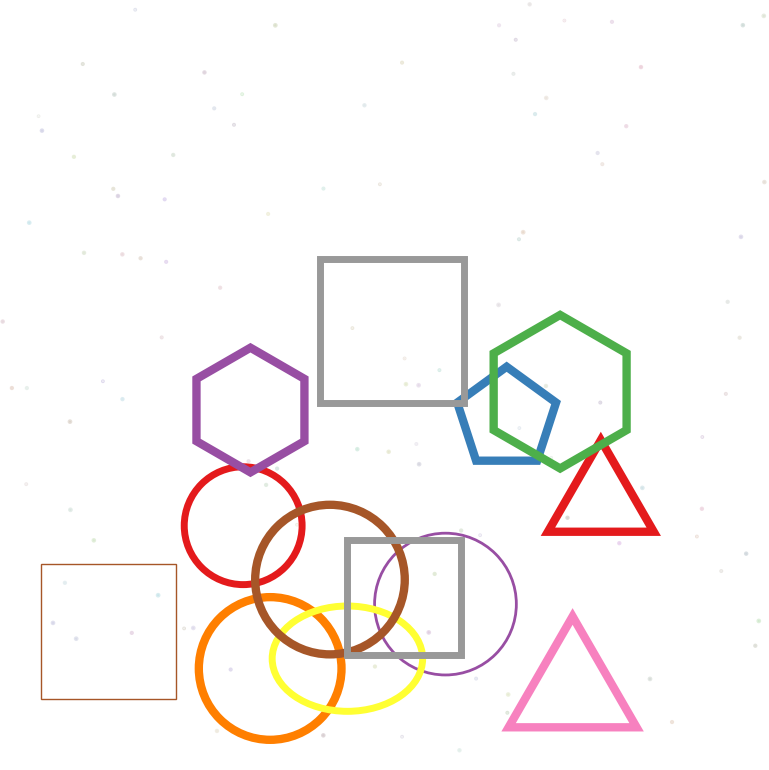[{"shape": "triangle", "thickness": 3, "radius": 0.4, "center": [0.78, 0.349]}, {"shape": "circle", "thickness": 2.5, "radius": 0.38, "center": [0.316, 0.317]}, {"shape": "pentagon", "thickness": 3, "radius": 0.34, "center": [0.658, 0.456]}, {"shape": "hexagon", "thickness": 3, "radius": 0.5, "center": [0.727, 0.491]}, {"shape": "circle", "thickness": 1, "radius": 0.46, "center": [0.579, 0.215]}, {"shape": "hexagon", "thickness": 3, "radius": 0.4, "center": [0.325, 0.467]}, {"shape": "circle", "thickness": 3, "radius": 0.46, "center": [0.351, 0.132]}, {"shape": "oval", "thickness": 2.5, "radius": 0.49, "center": [0.451, 0.145]}, {"shape": "circle", "thickness": 3, "radius": 0.49, "center": [0.429, 0.247]}, {"shape": "square", "thickness": 0.5, "radius": 0.44, "center": [0.141, 0.179]}, {"shape": "triangle", "thickness": 3, "radius": 0.48, "center": [0.744, 0.103]}, {"shape": "square", "thickness": 2.5, "radius": 0.37, "center": [0.525, 0.224]}, {"shape": "square", "thickness": 2.5, "radius": 0.47, "center": [0.509, 0.57]}]